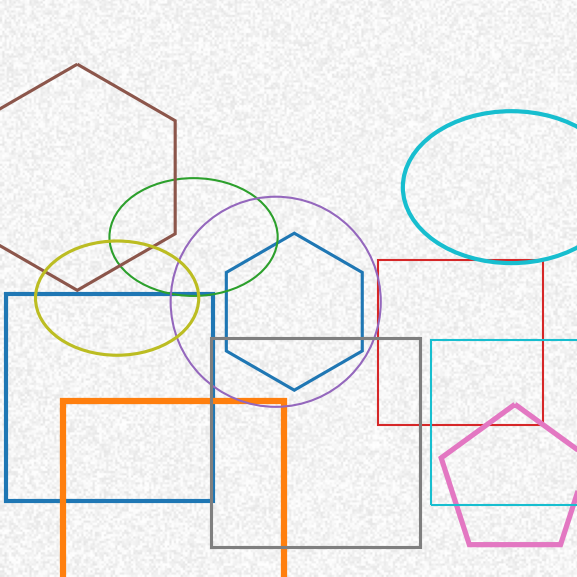[{"shape": "hexagon", "thickness": 1.5, "radius": 0.68, "center": [0.51, 0.459]}, {"shape": "square", "thickness": 2, "radius": 0.9, "center": [0.19, 0.311]}, {"shape": "square", "thickness": 3, "radius": 0.96, "center": [0.301, 0.114]}, {"shape": "oval", "thickness": 1, "radius": 0.73, "center": [0.335, 0.589]}, {"shape": "square", "thickness": 1, "radius": 0.71, "center": [0.797, 0.407]}, {"shape": "circle", "thickness": 1, "radius": 0.91, "center": [0.477, 0.477]}, {"shape": "hexagon", "thickness": 1.5, "radius": 0.98, "center": [0.134, 0.692]}, {"shape": "pentagon", "thickness": 2.5, "radius": 0.67, "center": [0.892, 0.165]}, {"shape": "square", "thickness": 1.5, "radius": 0.91, "center": [0.546, 0.233]}, {"shape": "oval", "thickness": 1.5, "radius": 0.71, "center": [0.203, 0.483]}, {"shape": "square", "thickness": 1, "radius": 0.71, "center": [0.889, 0.268]}, {"shape": "oval", "thickness": 2, "radius": 0.94, "center": [0.885, 0.675]}]